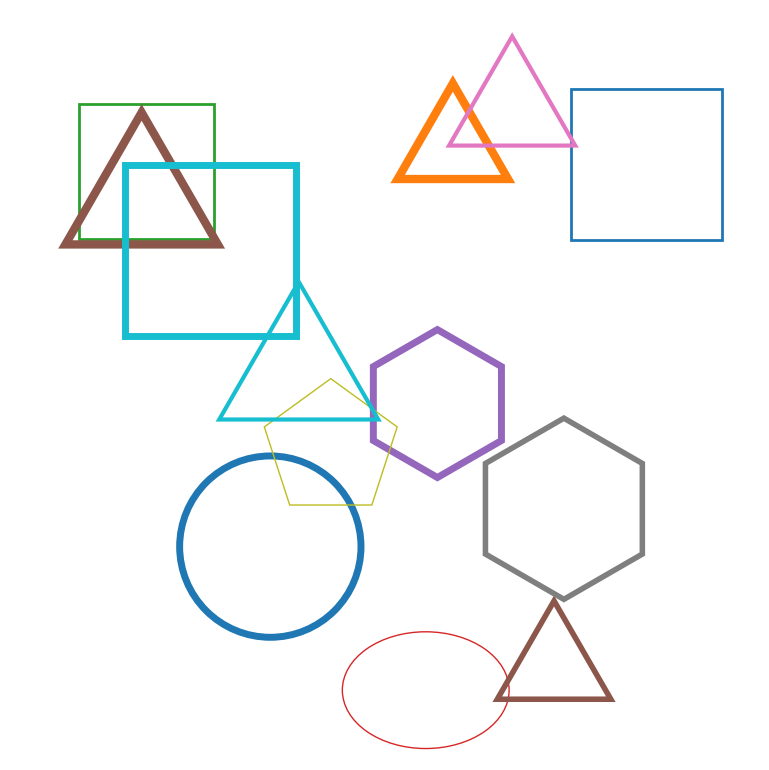[{"shape": "circle", "thickness": 2.5, "radius": 0.59, "center": [0.351, 0.29]}, {"shape": "square", "thickness": 1, "radius": 0.49, "center": [0.84, 0.786]}, {"shape": "triangle", "thickness": 3, "radius": 0.41, "center": [0.588, 0.809]}, {"shape": "square", "thickness": 1, "radius": 0.44, "center": [0.191, 0.777]}, {"shape": "oval", "thickness": 0.5, "radius": 0.54, "center": [0.553, 0.104]}, {"shape": "hexagon", "thickness": 2.5, "radius": 0.48, "center": [0.568, 0.476]}, {"shape": "triangle", "thickness": 3, "radius": 0.57, "center": [0.184, 0.74]}, {"shape": "triangle", "thickness": 2, "radius": 0.43, "center": [0.72, 0.134]}, {"shape": "triangle", "thickness": 1.5, "radius": 0.47, "center": [0.665, 0.858]}, {"shape": "hexagon", "thickness": 2, "radius": 0.59, "center": [0.732, 0.339]}, {"shape": "pentagon", "thickness": 0.5, "radius": 0.45, "center": [0.43, 0.418]}, {"shape": "triangle", "thickness": 1.5, "radius": 0.6, "center": [0.388, 0.515]}, {"shape": "square", "thickness": 2.5, "radius": 0.55, "center": [0.273, 0.674]}]